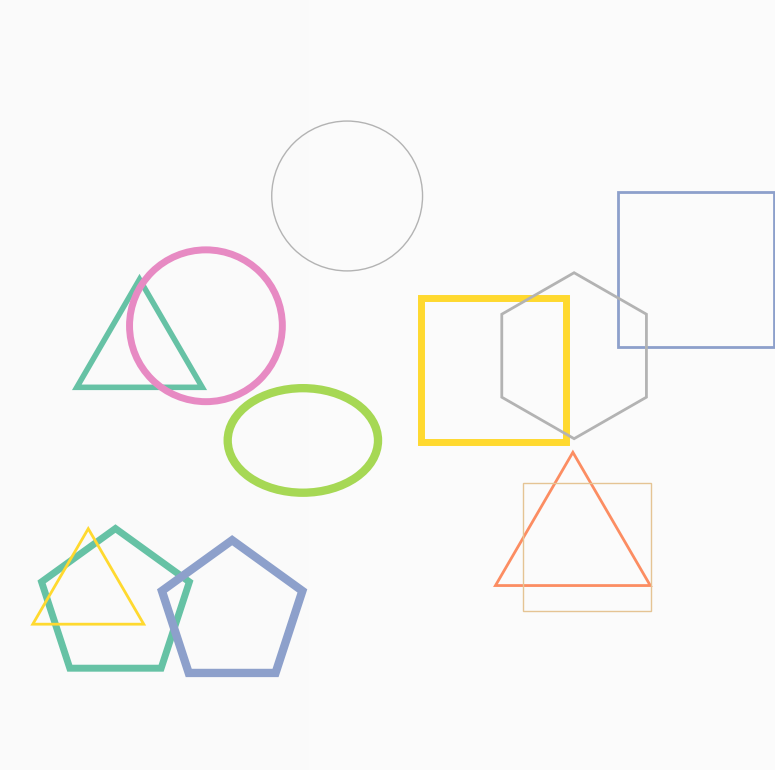[{"shape": "pentagon", "thickness": 2.5, "radius": 0.5, "center": [0.149, 0.213]}, {"shape": "triangle", "thickness": 2, "radius": 0.47, "center": [0.18, 0.544]}, {"shape": "triangle", "thickness": 1, "radius": 0.58, "center": [0.739, 0.297]}, {"shape": "pentagon", "thickness": 3, "radius": 0.48, "center": [0.3, 0.203]}, {"shape": "square", "thickness": 1, "radius": 0.5, "center": [0.898, 0.65]}, {"shape": "circle", "thickness": 2.5, "radius": 0.49, "center": [0.266, 0.577]}, {"shape": "oval", "thickness": 3, "radius": 0.48, "center": [0.391, 0.428]}, {"shape": "triangle", "thickness": 1, "radius": 0.41, "center": [0.114, 0.231]}, {"shape": "square", "thickness": 2.5, "radius": 0.47, "center": [0.637, 0.519]}, {"shape": "square", "thickness": 0.5, "radius": 0.41, "center": [0.758, 0.29]}, {"shape": "circle", "thickness": 0.5, "radius": 0.49, "center": [0.448, 0.745]}, {"shape": "hexagon", "thickness": 1, "radius": 0.54, "center": [0.741, 0.538]}]